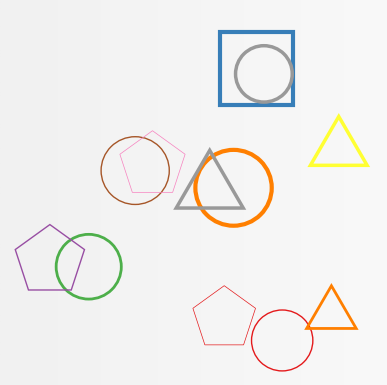[{"shape": "pentagon", "thickness": 0.5, "radius": 0.42, "center": [0.579, 0.173]}, {"shape": "circle", "thickness": 1, "radius": 0.4, "center": [0.728, 0.116]}, {"shape": "square", "thickness": 3, "radius": 0.47, "center": [0.662, 0.822]}, {"shape": "circle", "thickness": 2, "radius": 0.42, "center": [0.229, 0.307]}, {"shape": "pentagon", "thickness": 1, "radius": 0.47, "center": [0.129, 0.323]}, {"shape": "circle", "thickness": 3, "radius": 0.49, "center": [0.603, 0.512]}, {"shape": "triangle", "thickness": 2, "radius": 0.37, "center": [0.855, 0.184]}, {"shape": "triangle", "thickness": 2.5, "radius": 0.42, "center": [0.874, 0.613]}, {"shape": "circle", "thickness": 1, "radius": 0.44, "center": [0.349, 0.557]}, {"shape": "pentagon", "thickness": 0.5, "radius": 0.44, "center": [0.394, 0.572]}, {"shape": "triangle", "thickness": 2.5, "radius": 0.5, "center": [0.541, 0.51]}, {"shape": "circle", "thickness": 2.5, "radius": 0.37, "center": [0.681, 0.808]}]